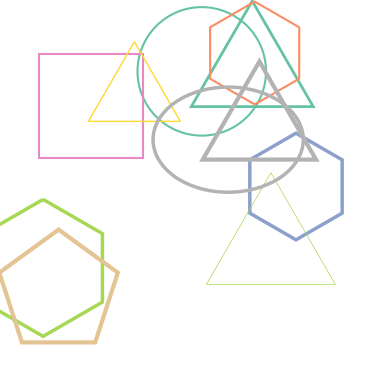[{"shape": "triangle", "thickness": 2, "radius": 0.91, "center": [0.655, 0.814]}, {"shape": "circle", "thickness": 1.5, "radius": 0.83, "center": [0.524, 0.815]}, {"shape": "hexagon", "thickness": 1.5, "radius": 0.67, "center": [0.661, 0.862]}, {"shape": "hexagon", "thickness": 2.5, "radius": 0.69, "center": [0.769, 0.516]}, {"shape": "square", "thickness": 1.5, "radius": 0.68, "center": [0.236, 0.725]}, {"shape": "triangle", "thickness": 0.5, "radius": 0.97, "center": [0.704, 0.358]}, {"shape": "hexagon", "thickness": 2.5, "radius": 0.89, "center": [0.112, 0.304]}, {"shape": "triangle", "thickness": 1, "radius": 0.69, "center": [0.349, 0.754]}, {"shape": "pentagon", "thickness": 3, "radius": 0.81, "center": [0.152, 0.242]}, {"shape": "oval", "thickness": 2.5, "radius": 0.98, "center": [0.593, 0.637]}, {"shape": "triangle", "thickness": 3, "radius": 0.85, "center": [0.674, 0.67]}]